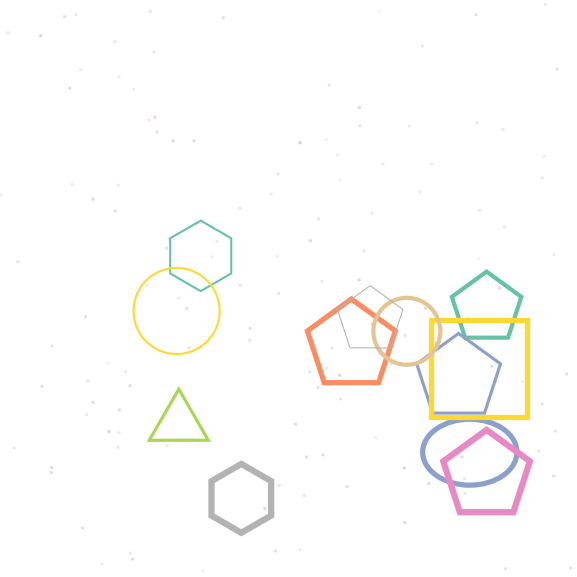[{"shape": "pentagon", "thickness": 2, "radius": 0.32, "center": [0.843, 0.466]}, {"shape": "hexagon", "thickness": 1, "radius": 0.31, "center": [0.348, 0.556]}, {"shape": "pentagon", "thickness": 2.5, "radius": 0.4, "center": [0.608, 0.401]}, {"shape": "pentagon", "thickness": 1.5, "radius": 0.38, "center": [0.794, 0.346]}, {"shape": "oval", "thickness": 2.5, "radius": 0.41, "center": [0.814, 0.216]}, {"shape": "pentagon", "thickness": 3, "radius": 0.39, "center": [0.843, 0.176]}, {"shape": "triangle", "thickness": 1.5, "radius": 0.3, "center": [0.31, 0.266]}, {"shape": "square", "thickness": 2.5, "radius": 0.42, "center": [0.83, 0.361]}, {"shape": "circle", "thickness": 1, "radius": 0.37, "center": [0.306, 0.461]}, {"shape": "circle", "thickness": 2, "radius": 0.29, "center": [0.704, 0.426]}, {"shape": "hexagon", "thickness": 3, "radius": 0.3, "center": [0.418, 0.136]}, {"shape": "pentagon", "thickness": 0.5, "radius": 0.3, "center": [0.641, 0.445]}]